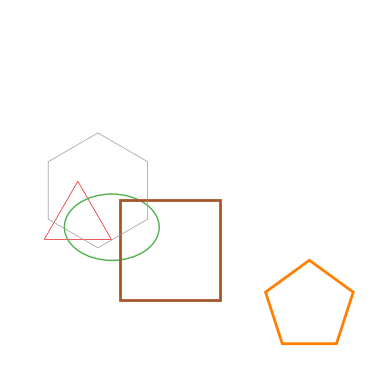[{"shape": "triangle", "thickness": 0.5, "radius": 0.5, "center": [0.202, 0.428]}, {"shape": "oval", "thickness": 1, "radius": 0.62, "center": [0.29, 0.41]}, {"shape": "pentagon", "thickness": 2, "radius": 0.6, "center": [0.804, 0.204]}, {"shape": "square", "thickness": 2, "radius": 0.65, "center": [0.443, 0.35]}, {"shape": "hexagon", "thickness": 0.5, "radius": 0.75, "center": [0.254, 0.505]}]